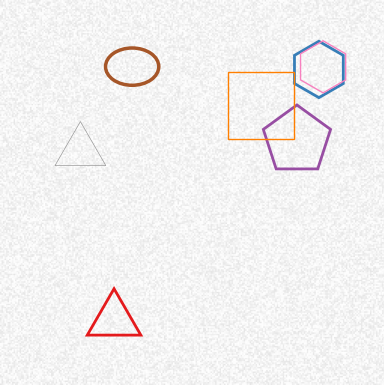[{"shape": "triangle", "thickness": 2, "radius": 0.4, "center": [0.296, 0.17]}, {"shape": "hexagon", "thickness": 2, "radius": 0.37, "center": [0.828, 0.82]}, {"shape": "pentagon", "thickness": 2, "radius": 0.46, "center": [0.771, 0.636]}, {"shape": "square", "thickness": 1, "radius": 0.43, "center": [0.678, 0.726]}, {"shape": "oval", "thickness": 2.5, "radius": 0.35, "center": [0.343, 0.827]}, {"shape": "hexagon", "thickness": 1, "radius": 0.34, "center": [0.839, 0.826]}, {"shape": "triangle", "thickness": 0.5, "radius": 0.38, "center": [0.209, 0.608]}]